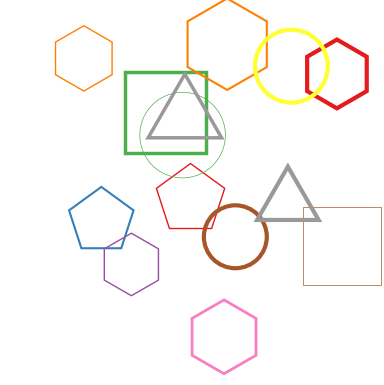[{"shape": "hexagon", "thickness": 3, "radius": 0.45, "center": [0.875, 0.808]}, {"shape": "pentagon", "thickness": 1, "radius": 0.47, "center": [0.495, 0.482]}, {"shape": "pentagon", "thickness": 1.5, "radius": 0.44, "center": [0.263, 0.426]}, {"shape": "circle", "thickness": 0.5, "radius": 0.56, "center": [0.474, 0.649]}, {"shape": "square", "thickness": 2.5, "radius": 0.52, "center": [0.429, 0.708]}, {"shape": "hexagon", "thickness": 1, "radius": 0.41, "center": [0.341, 0.313]}, {"shape": "hexagon", "thickness": 1, "radius": 0.42, "center": [0.218, 0.848]}, {"shape": "hexagon", "thickness": 1.5, "radius": 0.59, "center": [0.59, 0.885]}, {"shape": "circle", "thickness": 3, "radius": 0.47, "center": [0.757, 0.828]}, {"shape": "square", "thickness": 0.5, "radius": 0.51, "center": [0.889, 0.361]}, {"shape": "circle", "thickness": 3, "radius": 0.41, "center": [0.611, 0.385]}, {"shape": "hexagon", "thickness": 2, "radius": 0.48, "center": [0.582, 0.125]}, {"shape": "triangle", "thickness": 2.5, "radius": 0.55, "center": [0.48, 0.697]}, {"shape": "triangle", "thickness": 3, "radius": 0.46, "center": [0.748, 0.475]}]